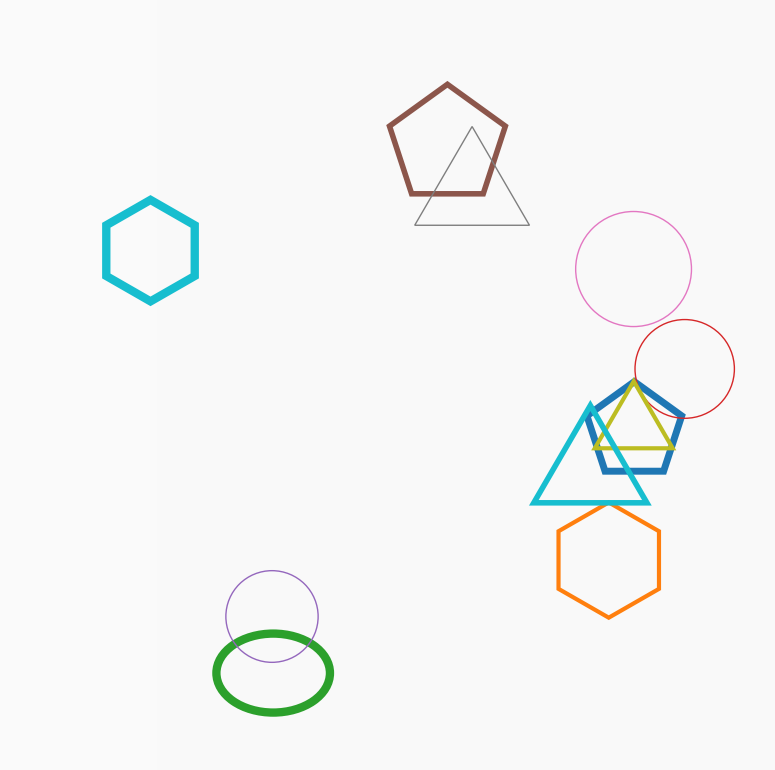[{"shape": "pentagon", "thickness": 2.5, "radius": 0.32, "center": [0.818, 0.44]}, {"shape": "hexagon", "thickness": 1.5, "radius": 0.37, "center": [0.785, 0.273]}, {"shape": "oval", "thickness": 3, "radius": 0.37, "center": [0.352, 0.126]}, {"shape": "circle", "thickness": 0.5, "radius": 0.32, "center": [0.883, 0.521]}, {"shape": "circle", "thickness": 0.5, "radius": 0.3, "center": [0.351, 0.199]}, {"shape": "pentagon", "thickness": 2, "radius": 0.39, "center": [0.577, 0.812]}, {"shape": "circle", "thickness": 0.5, "radius": 0.37, "center": [0.818, 0.651]}, {"shape": "triangle", "thickness": 0.5, "radius": 0.43, "center": [0.609, 0.75]}, {"shape": "triangle", "thickness": 1.5, "radius": 0.29, "center": [0.818, 0.447]}, {"shape": "hexagon", "thickness": 3, "radius": 0.33, "center": [0.194, 0.675]}, {"shape": "triangle", "thickness": 2, "radius": 0.42, "center": [0.762, 0.389]}]